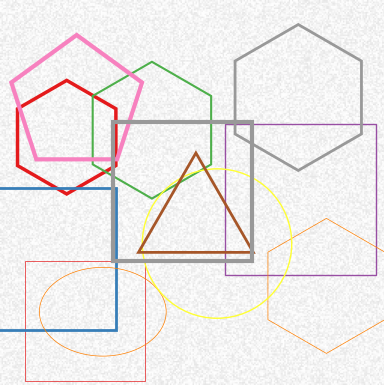[{"shape": "square", "thickness": 0.5, "radius": 0.78, "center": [0.22, 0.166]}, {"shape": "hexagon", "thickness": 2.5, "radius": 0.74, "center": [0.173, 0.644]}, {"shape": "square", "thickness": 2, "radius": 0.92, "center": [0.118, 0.328]}, {"shape": "hexagon", "thickness": 1.5, "radius": 0.89, "center": [0.395, 0.662]}, {"shape": "square", "thickness": 1, "radius": 0.98, "center": [0.781, 0.481]}, {"shape": "oval", "thickness": 0.5, "radius": 0.82, "center": [0.267, 0.19]}, {"shape": "hexagon", "thickness": 0.5, "radius": 0.88, "center": [0.848, 0.257]}, {"shape": "circle", "thickness": 1, "radius": 0.97, "center": [0.564, 0.367]}, {"shape": "triangle", "thickness": 2, "radius": 0.86, "center": [0.509, 0.431]}, {"shape": "pentagon", "thickness": 3, "radius": 0.89, "center": [0.199, 0.731]}, {"shape": "hexagon", "thickness": 2, "radius": 0.95, "center": [0.775, 0.747]}, {"shape": "square", "thickness": 3, "radius": 0.9, "center": [0.474, 0.503]}]